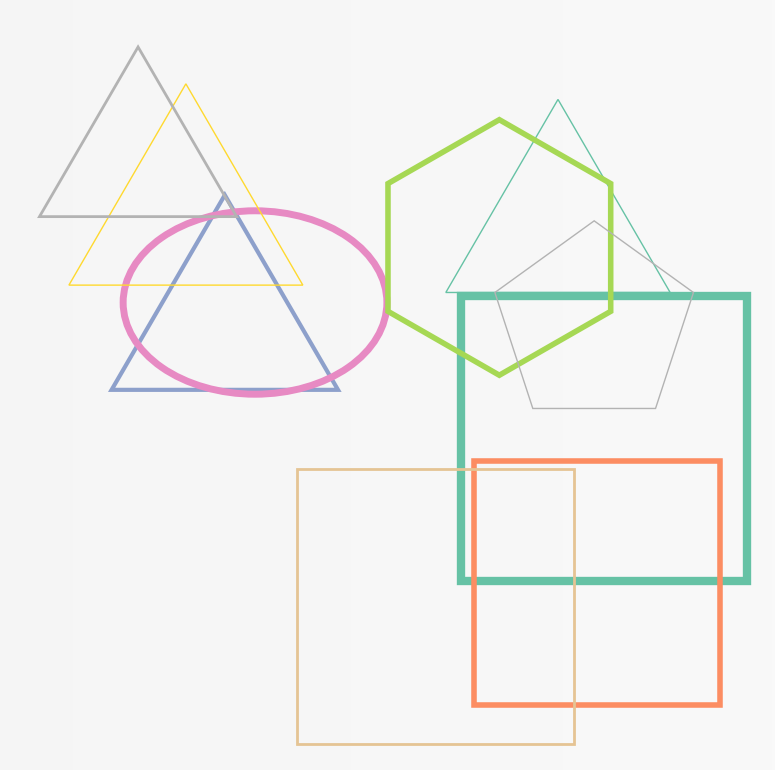[{"shape": "triangle", "thickness": 0.5, "radius": 0.84, "center": [0.72, 0.704]}, {"shape": "square", "thickness": 3, "radius": 0.92, "center": [0.779, 0.43]}, {"shape": "square", "thickness": 2, "radius": 0.79, "center": [0.77, 0.243]}, {"shape": "triangle", "thickness": 1.5, "radius": 0.84, "center": [0.29, 0.578]}, {"shape": "oval", "thickness": 2.5, "radius": 0.85, "center": [0.329, 0.607]}, {"shape": "hexagon", "thickness": 2, "radius": 0.83, "center": [0.644, 0.679]}, {"shape": "triangle", "thickness": 0.5, "radius": 0.87, "center": [0.24, 0.717]}, {"shape": "square", "thickness": 1, "radius": 0.89, "center": [0.562, 0.213]}, {"shape": "triangle", "thickness": 1, "radius": 0.73, "center": [0.178, 0.792]}, {"shape": "pentagon", "thickness": 0.5, "radius": 0.67, "center": [0.767, 0.578]}]